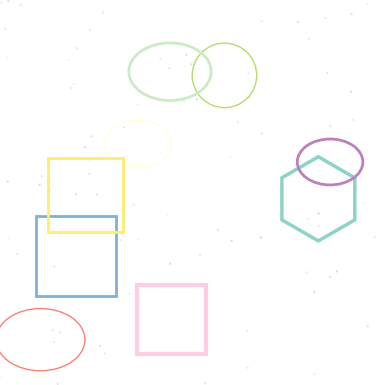[{"shape": "hexagon", "thickness": 2.5, "radius": 0.55, "center": [0.827, 0.484]}, {"shape": "oval", "thickness": 0.5, "radius": 0.43, "center": [0.359, 0.627]}, {"shape": "oval", "thickness": 1, "radius": 0.58, "center": [0.105, 0.118]}, {"shape": "square", "thickness": 2, "radius": 0.52, "center": [0.197, 0.335]}, {"shape": "circle", "thickness": 1, "radius": 0.42, "center": [0.583, 0.804]}, {"shape": "square", "thickness": 3, "radius": 0.45, "center": [0.445, 0.169]}, {"shape": "oval", "thickness": 2, "radius": 0.43, "center": [0.857, 0.579]}, {"shape": "oval", "thickness": 2, "radius": 0.53, "center": [0.442, 0.814]}, {"shape": "square", "thickness": 2, "radius": 0.48, "center": [0.222, 0.493]}]